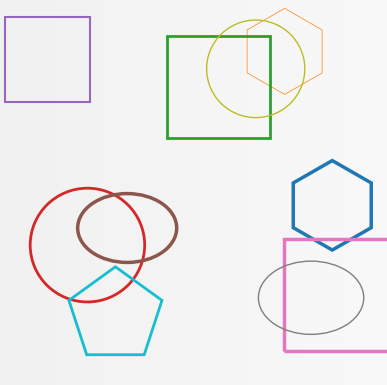[{"shape": "hexagon", "thickness": 2.5, "radius": 0.58, "center": [0.857, 0.467]}, {"shape": "hexagon", "thickness": 0.5, "radius": 0.56, "center": [0.734, 0.867]}, {"shape": "square", "thickness": 2, "radius": 0.66, "center": [0.563, 0.773]}, {"shape": "circle", "thickness": 2, "radius": 0.74, "center": [0.226, 0.363]}, {"shape": "square", "thickness": 1.5, "radius": 0.55, "center": [0.123, 0.846]}, {"shape": "oval", "thickness": 2.5, "radius": 0.64, "center": [0.328, 0.408]}, {"shape": "square", "thickness": 2.5, "radius": 0.72, "center": [0.877, 0.234]}, {"shape": "oval", "thickness": 1, "radius": 0.68, "center": [0.803, 0.227]}, {"shape": "circle", "thickness": 1, "radius": 0.63, "center": [0.66, 0.821]}, {"shape": "pentagon", "thickness": 2, "radius": 0.63, "center": [0.298, 0.181]}]